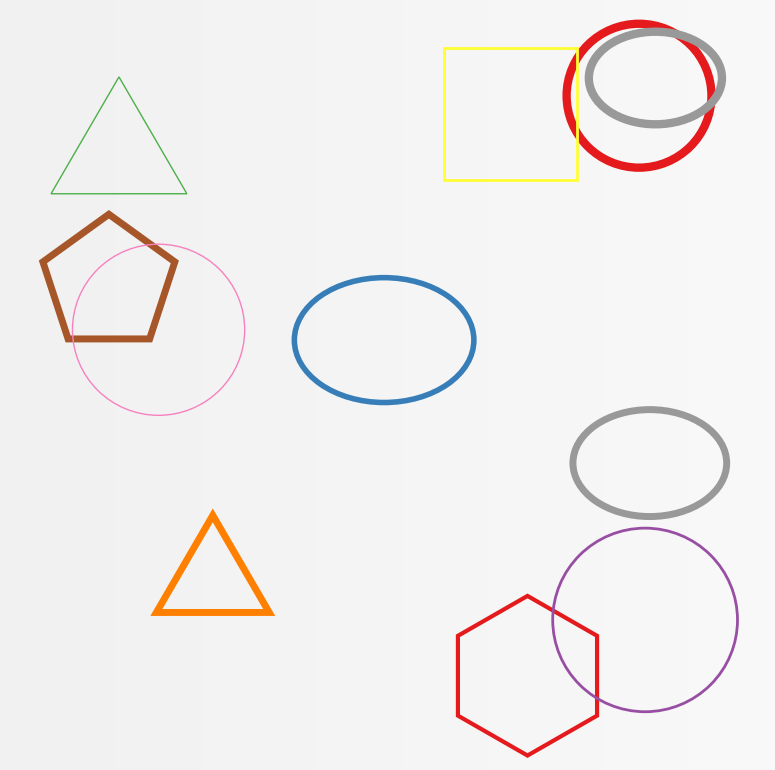[{"shape": "circle", "thickness": 3, "radius": 0.47, "center": [0.825, 0.876]}, {"shape": "hexagon", "thickness": 1.5, "radius": 0.52, "center": [0.681, 0.122]}, {"shape": "oval", "thickness": 2, "radius": 0.58, "center": [0.496, 0.558]}, {"shape": "triangle", "thickness": 0.5, "radius": 0.51, "center": [0.154, 0.799]}, {"shape": "circle", "thickness": 1, "radius": 0.6, "center": [0.832, 0.195]}, {"shape": "triangle", "thickness": 2.5, "radius": 0.42, "center": [0.275, 0.247]}, {"shape": "square", "thickness": 1, "radius": 0.43, "center": [0.659, 0.852]}, {"shape": "pentagon", "thickness": 2.5, "radius": 0.45, "center": [0.14, 0.632]}, {"shape": "circle", "thickness": 0.5, "radius": 0.56, "center": [0.205, 0.572]}, {"shape": "oval", "thickness": 2.5, "radius": 0.5, "center": [0.838, 0.399]}, {"shape": "oval", "thickness": 3, "radius": 0.43, "center": [0.846, 0.899]}]